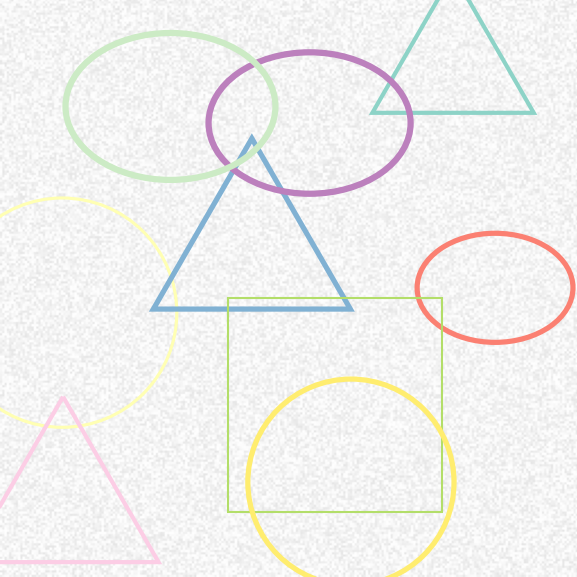[{"shape": "triangle", "thickness": 2, "radius": 0.81, "center": [0.785, 0.884]}, {"shape": "circle", "thickness": 1.5, "radius": 0.99, "center": [0.108, 0.458]}, {"shape": "oval", "thickness": 2.5, "radius": 0.67, "center": [0.857, 0.501]}, {"shape": "triangle", "thickness": 2.5, "radius": 0.98, "center": [0.436, 0.562]}, {"shape": "square", "thickness": 1, "radius": 0.93, "center": [0.58, 0.298]}, {"shape": "triangle", "thickness": 2, "radius": 0.95, "center": [0.109, 0.121]}, {"shape": "oval", "thickness": 3, "radius": 0.87, "center": [0.536, 0.786]}, {"shape": "oval", "thickness": 3, "radius": 0.91, "center": [0.295, 0.815]}, {"shape": "circle", "thickness": 2.5, "radius": 0.89, "center": [0.608, 0.164]}]